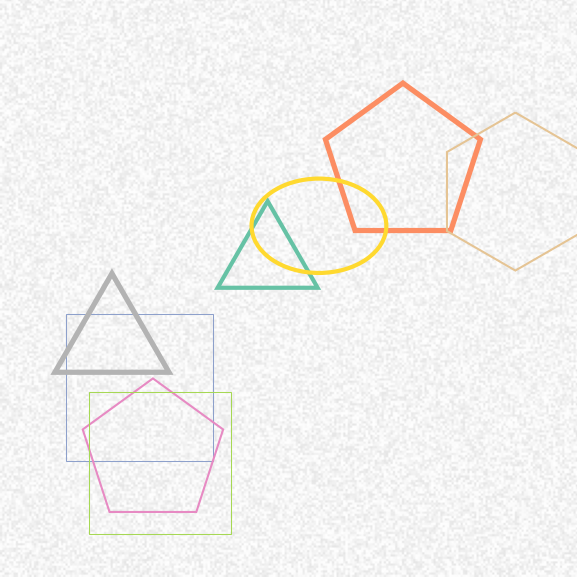[{"shape": "triangle", "thickness": 2, "radius": 0.5, "center": [0.463, 0.551]}, {"shape": "pentagon", "thickness": 2.5, "radius": 0.71, "center": [0.698, 0.714]}, {"shape": "square", "thickness": 0.5, "radius": 0.64, "center": [0.241, 0.328]}, {"shape": "pentagon", "thickness": 1, "radius": 0.64, "center": [0.265, 0.216]}, {"shape": "square", "thickness": 0.5, "radius": 0.61, "center": [0.277, 0.197]}, {"shape": "oval", "thickness": 2, "radius": 0.58, "center": [0.552, 0.608]}, {"shape": "hexagon", "thickness": 1, "radius": 0.68, "center": [0.892, 0.667]}, {"shape": "triangle", "thickness": 2.5, "radius": 0.57, "center": [0.194, 0.412]}]